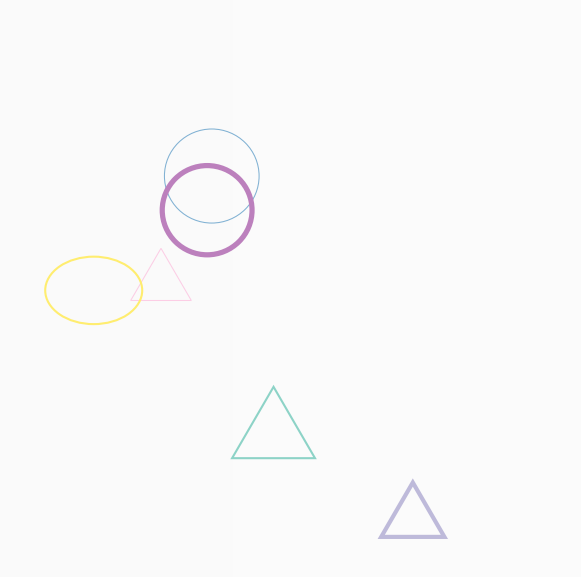[{"shape": "triangle", "thickness": 1, "radius": 0.41, "center": [0.471, 0.247]}, {"shape": "triangle", "thickness": 2, "radius": 0.31, "center": [0.71, 0.101]}, {"shape": "circle", "thickness": 0.5, "radius": 0.41, "center": [0.364, 0.694]}, {"shape": "triangle", "thickness": 0.5, "radius": 0.3, "center": [0.277, 0.509]}, {"shape": "circle", "thickness": 2.5, "radius": 0.39, "center": [0.356, 0.635]}, {"shape": "oval", "thickness": 1, "radius": 0.42, "center": [0.161, 0.496]}]